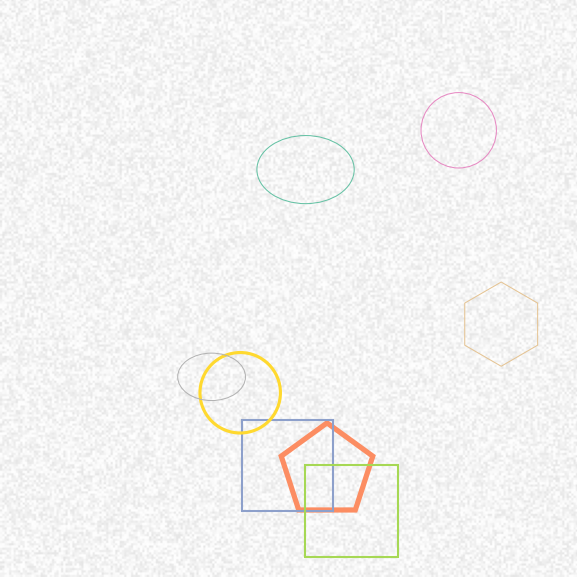[{"shape": "oval", "thickness": 0.5, "radius": 0.42, "center": [0.529, 0.705]}, {"shape": "pentagon", "thickness": 2.5, "radius": 0.42, "center": [0.566, 0.183]}, {"shape": "square", "thickness": 1, "radius": 0.4, "center": [0.498, 0.193]}, {"shape": "circle", "thickness": 0.5, "radius": 0.33, "center": [0.794, 0.774]}, {"shape": "square", "thickness": 1, "radius": 0.4, "center": [0.609, 0.114]}, {"shape": "circle", "thickness": 1.5, "radius": 0.35, "center": [0.416, 0.319]}, {"shape": "hexagon", "thickness": 0.5, "radius": 0.36, "center": [0.868, 0.438]}, {"shape": "oval", "thickness": 0.5, "radius": 0.29, "center": [0.366, 0.347]}]